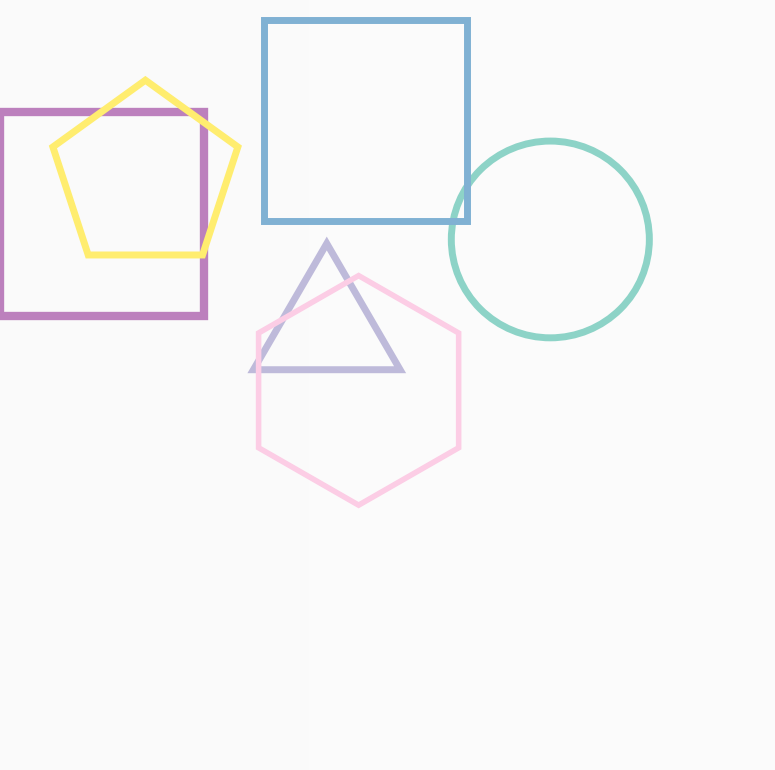[{"shape": "circle", "thickness": 2.5, "radius": 0.64, "center": [0.71, 0.689]}, {"shape": "triangle", "thickness": 2.5, "radius": 0.55, "center": [0.422, 0.574]}, {"shape": "square", "thickness": 2.5, "radius": 0.65, "center": [0.472, 0.844]}, {"shape": "hexagon", "thickness": 2, "radius": 0.75, "center": [0.463, 0.493]}, {"shape": "square", "thickness": 3, "radius": 0.66, "center": [0.132, 0.722]}, {"shape": "pentagon", "thickness": 2.5, "radius": 0.63, "center": [0.188, 0.77]}]